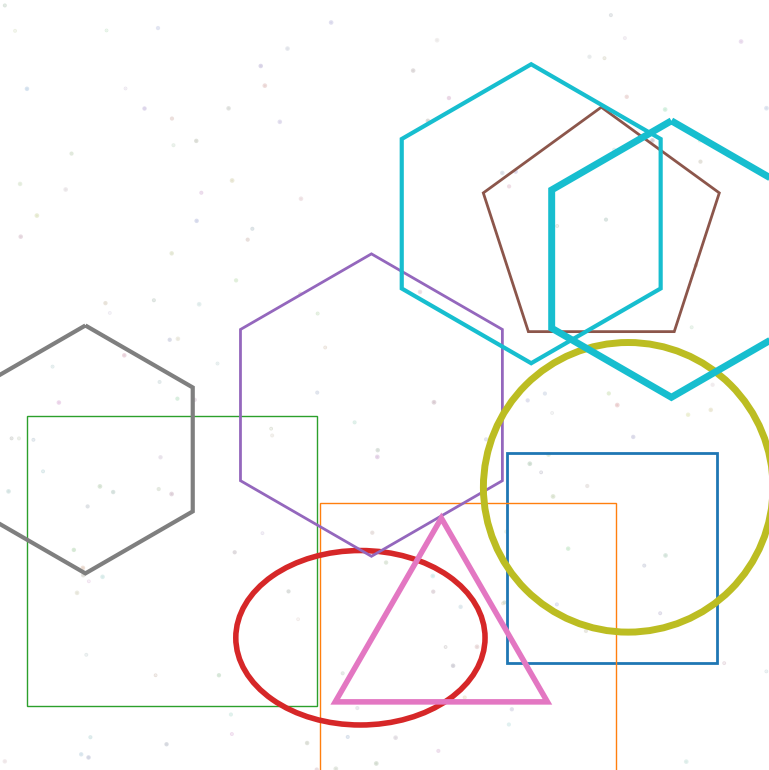[{"shape": "square", "thickness": 1, "radius": 0.68, "center": [0.794, 0.275]}, {"shape": "square", "thickness": 0.5, "radius": 0.96, "center": [0.608, 0.155]}, {"shape": "square", "thickness": 0.5, "radius": 0.94, "center": [0.223, 0.271]}, {"shape": "oval", "thickness": 2, "radius": 0.81, "center": [0.468, 0.172]}, {"shape": "hexagon", "thickness": 1, "radius": 0.98, "center": [0.482, 0.474]}, {"shape": "pentagon", "thickness": 1, "radius": 0.81, "center": [0.781, 0.7]}, {"shape": "triangle", "thickness": 2, "radius": 0.8, "center": [0.573, 0.168]}, {"shape": "hexagon", "thickness": 1.5, "radius": 0.8, "center": [0.111, 0.416]}, {"shape": "circle", "thickness": 2.5, "radius": 0.94, "center": [0.816, 0.367]}, {"shape": "hexagon", "thickness": 1.5, "radius": 0.97, "center": [0.69, 0.722]}, {"shape": "hexagon", "thickness": 2.5, "radius": 0.9, "center": [0.872, 0.664]}]